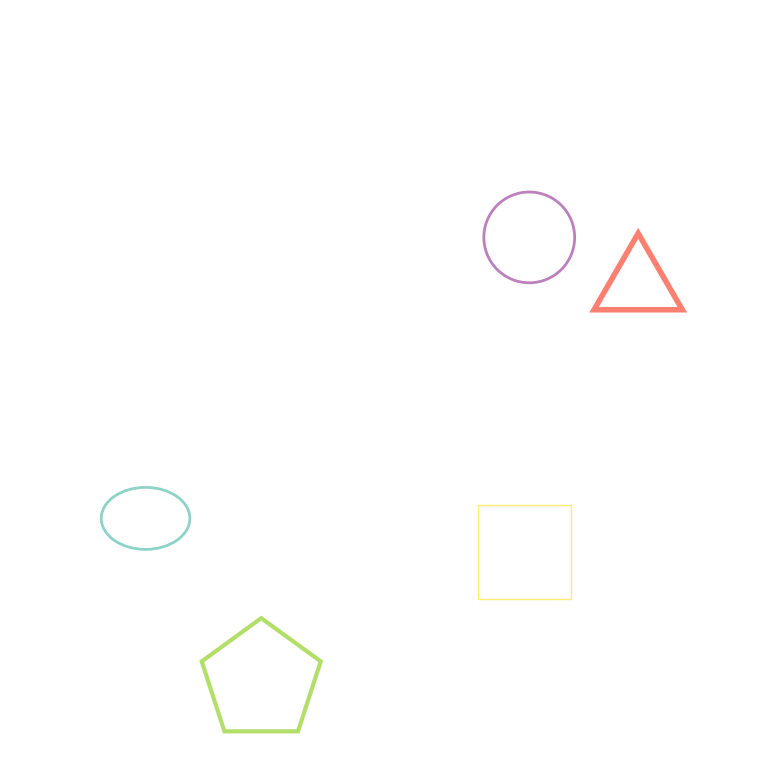[{"shape": "oval", "thickness": 1, "radius": 0.29, "center": [0.189, 0.327]}, {"shape": "triangle", "thickness": 2, "radius": 0.33, "center": [0.829, 0.631]}, {"shape": "pentagon", "thickness": 1.5, "radius": 0.41, "center": [0.339, 0.116]}, {"shape": "circle", "thickness": 1, "radius": 0.29, "center": [0.687, 0.692]}, {"shape": "square", "thickness": 0.5, "radius": 0.3, "center": [0.681, 0.283]}]